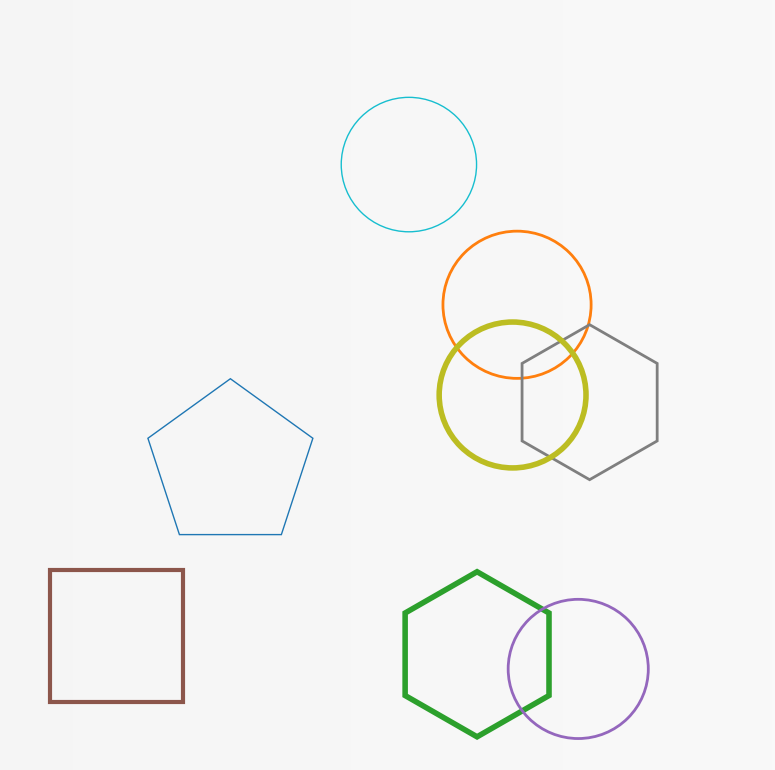[{"shape": "pentagon", "thickness": 0.5, "radius": 0.56, "center": [0.297, 0.396]}, {"shape": "circle", "thickness": 1, "radius": 0.48, "center": [0.667, 0.604]}, {"shape": "hexagon", "thickness": 2, "radius": 0.54, "center": [0.616, 0.15]}, {"shape": "circle", "thickness": 1, "radius": 0.45, "center": [0.746, 0.131]}, {"shape": "square", "thickness": 1.5, "radius": 0.43, "center": [0.15, 0.174]}, {"shape": "hexagon", "thickness": 1, "radius": 0.5, "center": [0.761, 0.478]}, {"shape": "circle", "thickness": 2, "radius": 0.47, "center": [0.661, 0.487]}, {"shape": "circle", "thickness": 0.5, "radius": 0.44, "center": [0.528, 0.786]}]